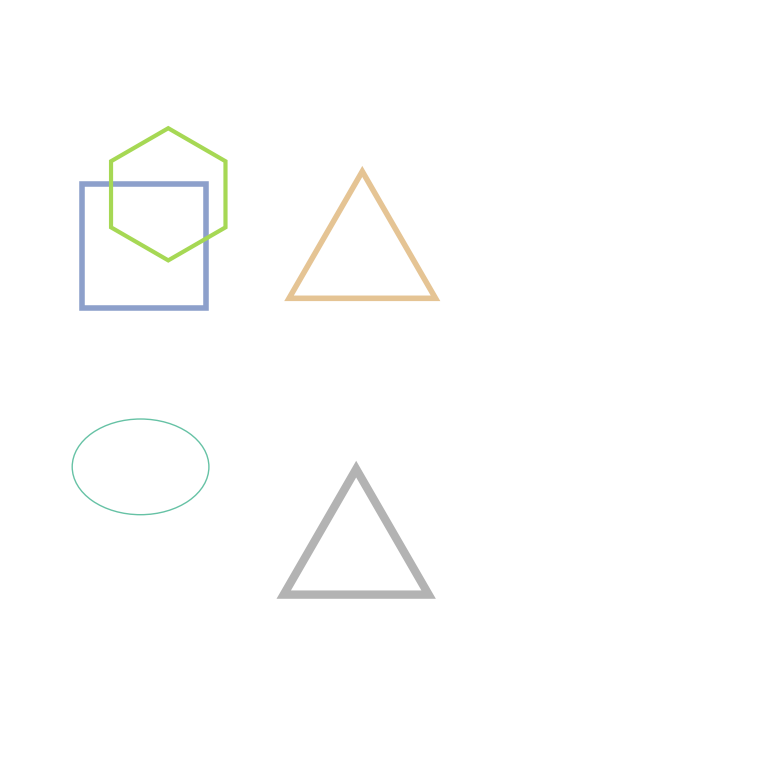[{"shape": "oval", "thickness": 0.5, "radius": 0.44, "center": [0.183, 0.394]}, {"shape": "square", "thickness": 2, "radius": 0.4, "center": [0.187, 0.681]}, {"shape": "hexagon", "thickness": 1.5, "radius": 0.43, "center": [0.219, 0.748]}, {"shape": "triangle", "thickness": 2, "radius": 0.55, "center": [0.47, 0.668]}, {"shape": "triangle", "thickness": 3, "radius": 0.54, "center": [0.463, 0.282]}]